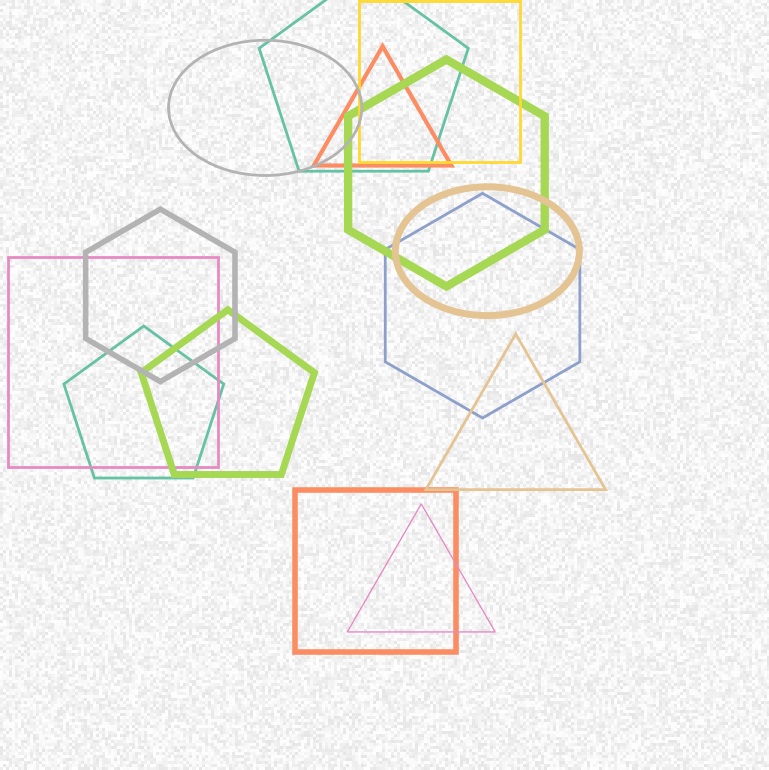[{"shape": "pentagon", "thickness": 1, "radius": 0.71, "center": [0.472, 0.893]}, {"shape": "pentagon", "thickness": 1, "radius": 0.55, "center": [0.187, 0.467]}, {"shape": "square", "thickness": 2, "radius": 0.53, "center": [0.488, 0.258]}, {"shape": "triangle", "thickness": 1.5, "radius": 0.52, "center": [0.497, 0.837]}, {"shape": "hexagon", "thickness": 1, "radius": 0.73, "center": [0.627, 0.603]}, {"shape": "triangle", "thickness": 0.5, "radius": 0.55, "center": [0.547, 0.235]}, {"shape": "square", "thickness": 1, "radius": 0.68, "center": [0.147, 0.53]}, {"shape": "pentagon", "thickness": 2.5, "radius": 0.59, "center": [0.296, 0.479]}, {"shape": "hexagon", "thickness": 3, "radius": 0.74, "center": [0.58, 0.775]}, {"shape": "square", "thickness": 1, "radius": 0.52, "center": [0.571, 0.894]}, {"shape": "oval", "thickness": 2.5, "radius": 0.6, "center": [0.633, 0.674]}, {"shape": "triangle", "thickness": 1, "radius": 0.67, "center": [0.67, 0.431]}, {"shape": "hexagon", "thickness": 2, "radius": 0.56, "center": [0.208, 0.616]}, {"shape": "oval", "thickness": 1, "radius": 0.63, "center": [0.344, 0.86]}]